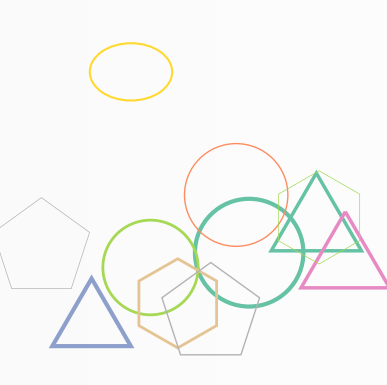[{"shape": "triangle", "thickness": 2.5, "radius": 0.67, "center": [0.816, 0.416]}, {"shape": "circle", "thickness": 3, "radius": 0.7, "center": [0.643, 0.344]}, {"shape": "circle", "thickness": 1, "radius": 0.67, "center": [0.609, 0.494]}, {"shape": "triangle", "thickness": 3, "radius": 0.59, "center": [0.236, 0.159]}, {"shape": "triangle", "thickness": 2.5, "radius": 0.66, "center": [0.891, 0.318]}, {"shape": "circle", "thickness": 2, "radius": 0.61, "center": [0.388, 0.305]}, {"shape": "hexagon", "thickness": 0.5, "radius": 0.61, "center": [0.823, 0.435]}, {"shape": "oval", "thickness": 1.5, "radius": 0.53, "center": [0.338, 0.813]}, {"shape": "hexagon", "thickness": 2, "radius": 0.58, "center": [0.459, 0.212]}, {"shape": "pentagon", "thickness": 0.5, "radius": 0.65, "center": [0.107, 0.356]}, {"shape": "pentagon", "thickness": 1, "radius": 0.66, "center": [0.544, 0.186]}]